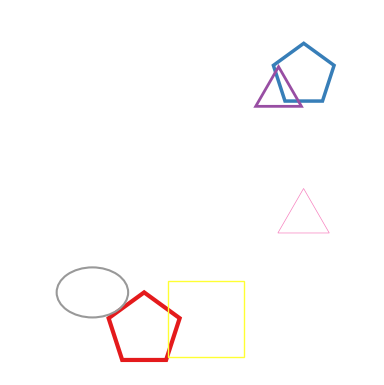[{"shape": "pentagon", "thickness": 3, "radius": 0.49, "center": [0.374, 0.144]}, {"shape": "pentagon", "thickness": 2.5, "radius": 0.41, "center": [0.789, 0.805]}, {"shape": "triangle", "thickness": 2, "radius": 0.34, "center": [0.724, 0.758]}, {"shape": "square", "thickness": 1, "radius": 0.5, "center": [0.535, 0.172]}, {"shape": "triangle", "thickness": 0.5, "radius": 0.39, "center": [0.789, 0.433]}, {"shape": "oval", "thickness": 1.5, "radius": 0.46, "center": [0.24, 0.24]}]